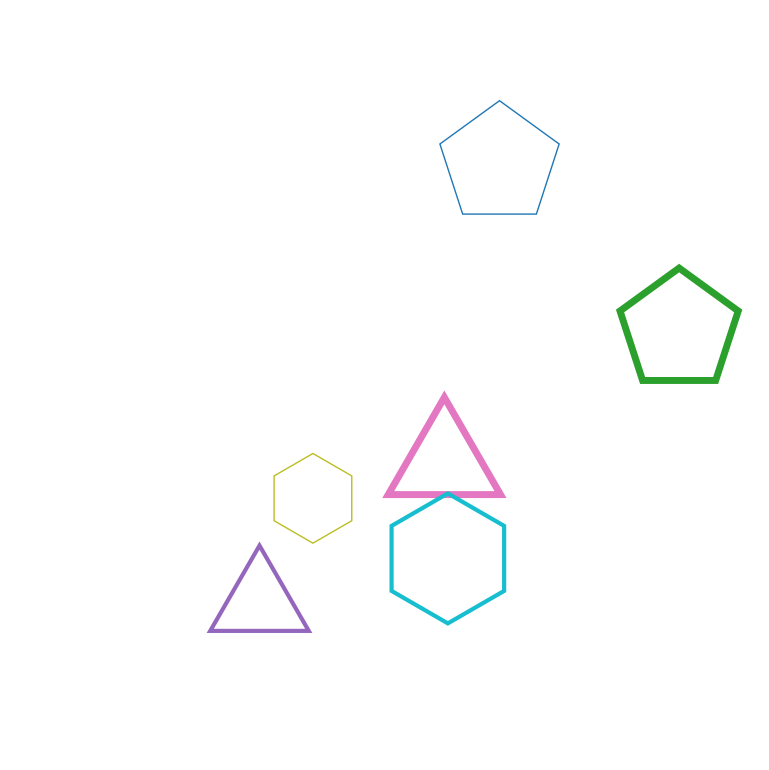[{"shape": "pentagon", "thickness": 0.5, "radius": 0.41, "center": [0.649, 0.788]}, {"shape": "pentagon", "thickness": 2.5, "radius": 0.4, "center": [0.882, 0.571]}, {"shape": "triangle", "thickness": 1.5, "radius": 0.37, "center": [0.337, 0.218]}, {"shape": "triangle", "thickness": 2.5, "radius": 0.42, "center": [0.577, 0.4]}, {"shape": "hexagon", "thickness": 0.5, "radius": 0.29, "center": [0.406, 0.353]}, {"shape": "hexagon", "thickness": 1.5, "radius": 0.42, "center": [0.582, 0.275]}]